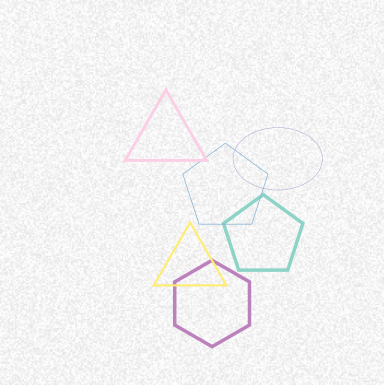[{"shape": "pentagon", "thickness": 2.5, "radius": 0.54, "center": [0.684, 0.386]}, {"shape": "oval", "thickness": 0.5, "radius": 0.58, "center": [0.722, 0.588]}, {"shape": "pentagon", "thickness": 0.5, "radius": 0.58, "center": [0.585, 0.512]}, {"shape": "triangle", "thickness": 2, "radius": 0.61, "center": [0.431, 0.644]}, {"shape": "hexagon", "thickness": 2.5, "radius": 0.56, "center": [0.551, 0.212]}, {"shape": "triangle", "thickness": 1.5, "radius": 0.54, "center": [0.494, 0.313]}]